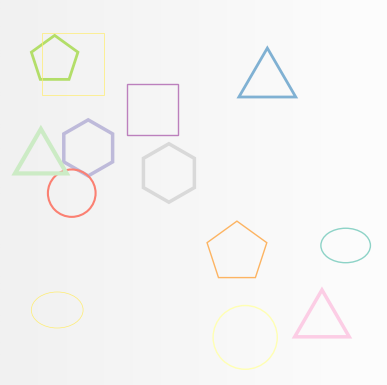[{"shape": "oval", "thickness": 1, "radius": 0.32, "center": [0.892, 0.362]}, {"shape": "circle", "thickness": 1, "radius": 0.41, "center": [0.633, 0.124]}, {"shape": "hexagon", "thickness": 2.5, "radius": 0.36, "center": [0.228, 0.616]}, {"shape": "circle", "thickness": 1.5, "radius": 0.31, "center": [0.185, 0.498]}, {"shape": "triangle", "thickness": 2, "radius": 0.42, "center": [0.69, 0.79]}, {"shape": "pentagon", "thickness": 1, "radius": 0.41, "center": [0.611, 0.345]}, {"shape": "pentagon", "thickness": 2, "radius": 0.32, "center": [0.141, 0.845]}, {"shape": "triangle", "thickness": 2.5, "radius": 0.41, "center": [0.831, 0.166]}, {"shape": "hexagon", "thickness": 2.5, "radius": 0.38, "center": [0.436, 0.551]}, {"shape": "square", "thickness": 1, "radius": 0.33, "center": [0.393, 0.715]}, {"shape": "triangle", "thickness": 3, "radius": 0.39, "center": [0.105, 0.588]}, {"shape": "square", "thickness": 0.5, "radius": 0.4, "center": [0.188, 0.833]}, {"shape": "oval", "thickness": 0.5, "radius": 0.33, "center": [0.148, 0.195]}]